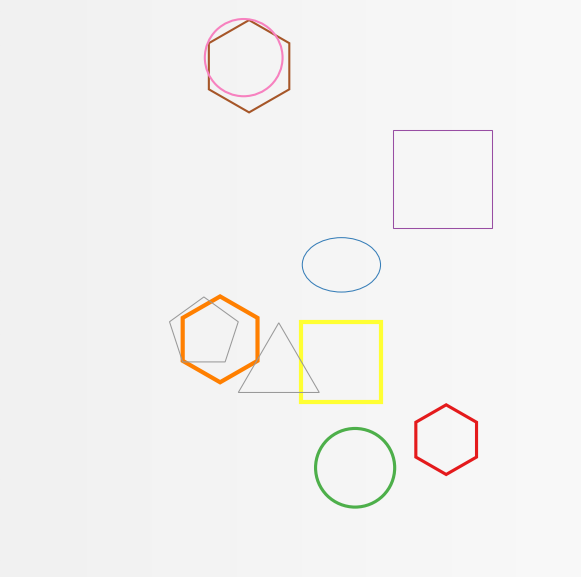[{"shape": "hexagon", "thickness": 1.5, "radius": 0.3, "center": [0.768, 0.238]}, {"shape": "oval", "thickness": 0.5, "radius": 0.34, "center": [0.587, 0.541]}, {"shape": "circle", "thickness": 1.5, "radius": 0.34, "center": [0.611, 0.189]}, {"shape": "square", "thickness": 0.5, "radius": 0.42, "center": [0.761, 0.689]}, {"shape": "hexagon", "thickness": 2, "radius": 0.37, "center": [0.379, 0.412]}, {"shape": "square", "thickness": 2, "radius": 0.35, "center": [0.587, 0.372]}, {"shape": "hexagon", "thickness": 1, "radius": 0.4, "center": [0.429, 0.884]}, {"shape": "circle", "thickness": 1, "radius": 0.33, "center": [0.419, 0.899]}, {"shape": "triangle", "thickness": 0.5, "radius": 0.4, "center": [0.48, 0.36]}, {"shape": "pentagon", "thickness": 0.5, "radius": 0.31, "center": [0.351, 0.423]}]